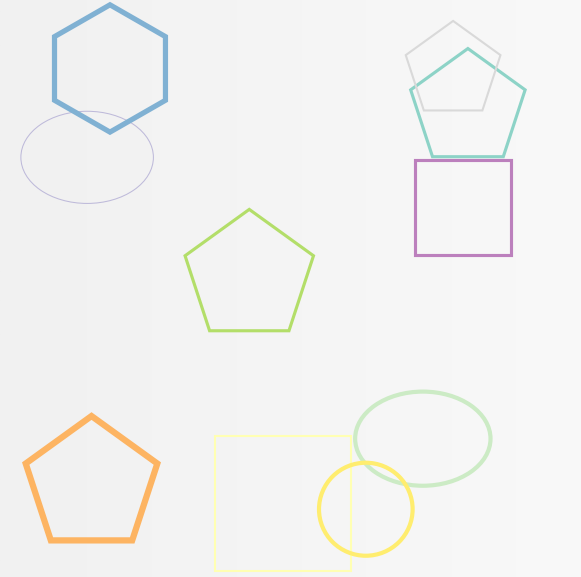[{"shape": "pentagon", "thickness": 1.5, "radius": 0.52, "center": [0.805, 0.812]}, {"shape": "square", "thickness": 1, "radius": 0.58, "center": [0.487, 0.128]}, {"shape": "oval", "thickness": 0.5, "radius": 0.57, "center": [0.15, 0.727]}, {"shape": "hexagon", "thickness": 2.5, "radius": 0.55, "center": [0.189, 0.881]}, {"shape": "pentagon", "thickness": 3, "radius": 0.6, "center": [0.157, 0.16]}, {"shape": "pentagon", "thickness": 1.5, "radius": 0.58, "center": [0.429, 0.52]}, {"shape": "pentagon", "thickness": 1, "radius": 0.43, "center": [0.78, 0.877]}, {"shape": "square", "thickness": 1.5, "radius": 0.41, "center": [0.797, 0.64]}, {"shape": "oval", "thickness": 2, "radius": 0.58, "center": [0.727, 0.24]}, {"shape": "circle", "thickness": 2, "radius": 0.4, "center": [0.629, 0.117]}]